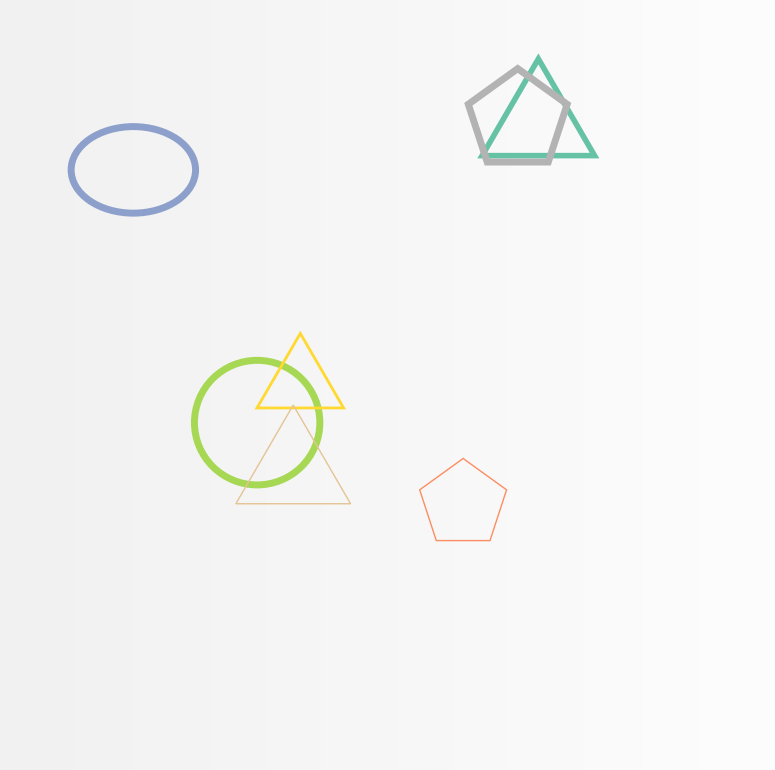[{"shape": "triangle", "thickness": 2, "radius": 0.42, "center": [0.695, 0.84]}, {"shape": "pentagon", "thickness": 0.5, "radius": 0.29, "center": [0.598, 0.346]}, {"shape": "oval", "thickness": 2.5, "radius": 0.4, "center": [0.172, 0.779]}, {"shape": "circle", "thickness": 2.5, "radius": 0.4, "center": [0.332, 0.451]}, {"shape": "triangle", "thickness": 1, "radius": 0.32, "center": [0.387, 0.502]}, {"shape": "triangle", "thickness": 0.5, "radius": 0.43, "center": [0.378, 0.389]}, {"shape": "pentagon", "thickness": 2.5, "radius": 0.34, "center": [0.668, 0.844]}]